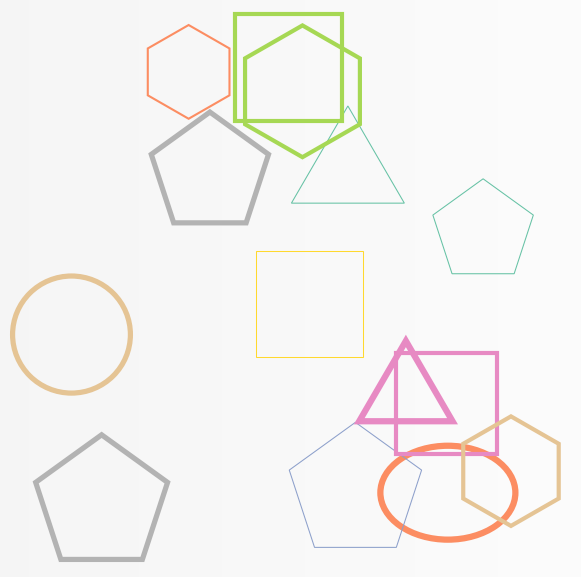[{"shape": "pentagon", "thickness": 0.5, "radius": 0.45, "center": [0.831, 0.599]}, {"shape": "triangle", "thickness": 0.5, "radius": 0.56, "center": [0.599, 0.703]}, {"shape": "hexagon", "thickness": 1, "radius": 0.41, "center": [0.325, 0.875]}, {"shape": "oval", "thickness": 3, "radius": 0.58, "center": [0.771, 0.146]}, {"shape": "pentagon", "thickness": 0.5, "radius": 0.6, "center": [0.611, 0.148]}, {"shape": "triangle", "thickness": 3, "radius": 0.46, "center": [0.698, 0.316]}, {"shape": "square", "thickness": 2, "radius": 0.44, "center": [0.768, 0.301]}, {"shape": "square", "thickness": 2, "radius": 0.46, "center": [0.496, 0.882]}, {"shape": "hexagon", "thickness": 2, "radius": 0.57, "center": [0.52, 0.841]}, {"shape": "square", "thickness": 0.5, "radius": 0.46, "center": [0.532, 0.473]}, {"shape": "circle", "thickness": 2.5, "radius": 0.51, "center": [0.123, 0.42]}, {"shape": "hexagon", "thickness": 2, "radius": 0.47, "center": [0.879, 0.183]}, {"shape": "pentagon", "thickness": 2.5, "radius": 0.53, "center": [0.361, 0.699]}, {"shape": "pentagon", "thickness": 2.5, "radius": 0.6, "center": [0.175, 0.127]}]